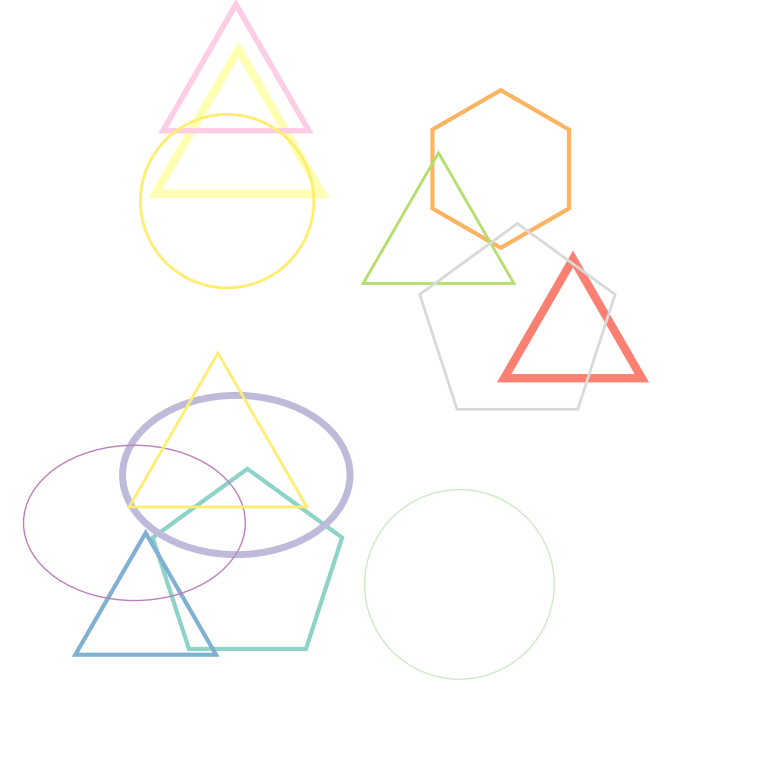[{"shape": "pentagon", "thickness": 1.5, "radius": 0.65, "center": [0.321, 0.262]}, {"shape": "triangle", "thickness": 3, "radius": 0.62, "center": [0.31, 0.811]}, {"shape": "oval", "thickness": 2.5, "radius": 0.74, "center": [0.307, 0.383]}, {"shape": "triangle", "thickness": 3, "radius": 0.52, "center": [0.744, 0.56]}, {"shape": "triangle", "thickness": 1.5, "radius": 0.53, "center": [0.189, 0.202]}, {"shape": "hexagon", "thickness": 1.5, "radius": 0.51, "center": [0.65, 0.78]}, {"shape": "triangle", "thickness": 1, "radius": 0.57, "center": [0.57, 0.688]}, {"shape": "triangle", "thickness": 2, "radius": 0.55, "center": [0.306, 0.885]}, {"shape": "pentagon", "thickness": 1, "radius": 0.67, "center": [0.672, 0.576]}, {"shape": "oval", "thickness": 0.5, "radius": 0.72, "center": [0.175, 0.321]}, {"shape": "circle", "thickness": 0.5, "radius": 0.62, "center": [0.597, 0.241]}, {"shape": "circle", "thickness": 1, "radius": 0.56, "center": [0.295, 0.739]}, {"shape": "triangle", "thickness": 1, "radius": 0.67, "center": [0.283, 0.408]}]